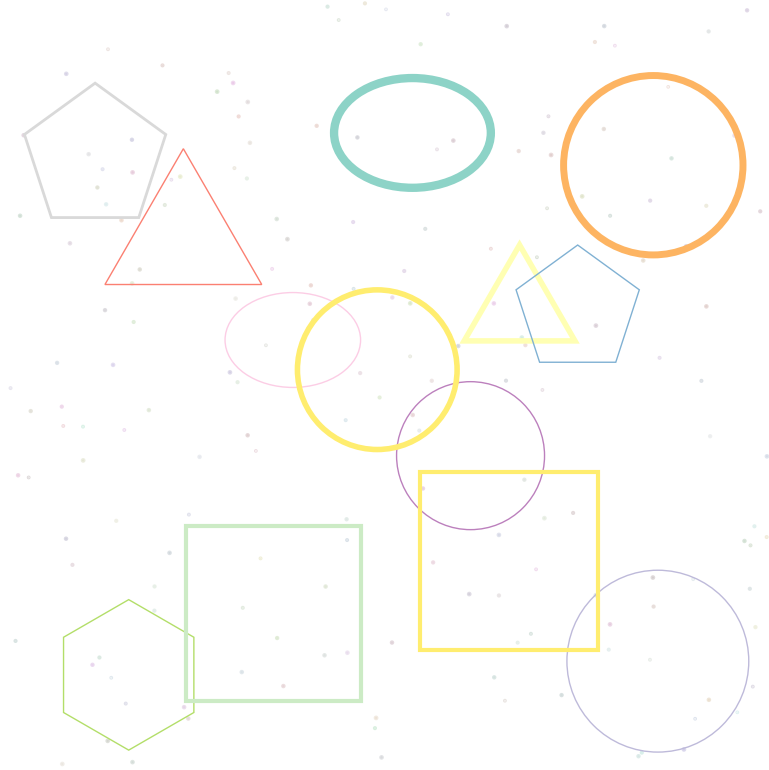[{"shape": "oval", "thickness": 3, "radius": 0.51, "center": [0.536, 0.827]}, {"shape": "triangle", "thickness": 2, "radius": 0.42, "center": [0.675, 0.599]}, {"shape": "circle", "thickness": 0.5, "radius": 0.59, "center": [0.854, 0.141]}, {"shape": "triangle", "thickness": 0.5, "radius": 0.59, "center": [0.238, 0.689]}, {"shape": "pentagon", "thickness": 0.5, "radius": 0.42, "center": [0.75, 0.598]}, {"shape": "circle", "thickness": 2.5, "radius": 0.58, "center": [0.848, 0.785]}, {"shape": "hexagon", "thickness": 0.5, "radius": 0.49, "center": [0.167, 0.124]}, {"shape": "oval", "thickness": 0.5, "radius": 0.44, "center": [0.38, 0.558]}, {"shape": "pentagon", "thickness": 1, "radius": 0.48, "center": [0.124, 0.796]}, {"shape": "circle", "thickness": 0.5, "radius": 0.48, "center": [0.611, 0.408]}, {"shape": "square", "thickness": 1.5, "radius": 0.57, "center": [0.355, 0.203]}, {"shape": "square", "thickness": 1.5, "radius": 0.58, "center": [0.661, 0.271]}, {"shape": "circle", "thickness": 2, "radius": 0.52, "center": [0.49, 0.52]}]